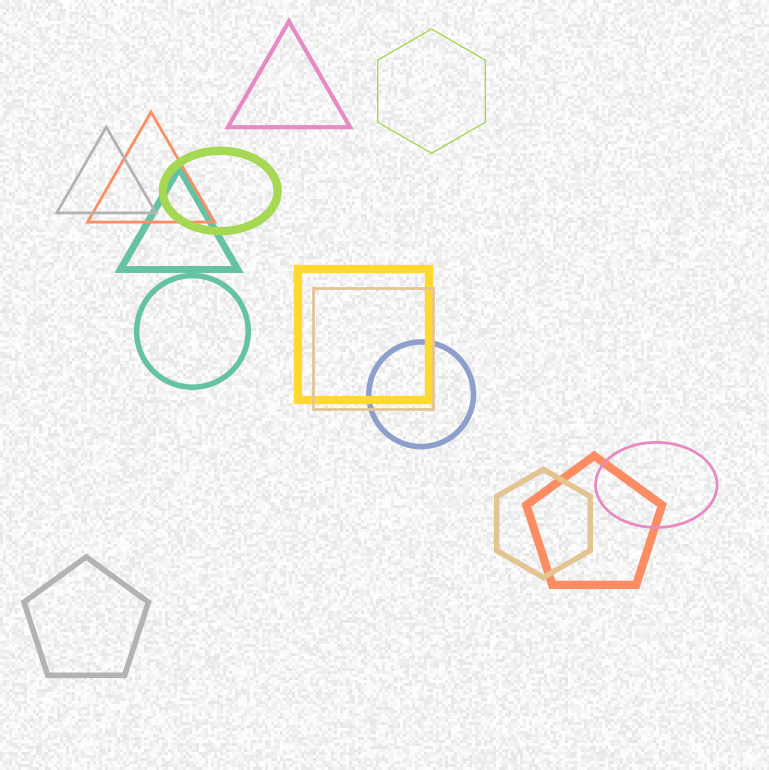[{"shape": "triangle", "thickness": 2.5, "radius": 0.44, "center": [0.233, 0.694]}, {"shape": "circle", "thickness": 2, "radius": 0.36, "center": [0.25, 0.57]}, {"shape": "triangle", "thickness": 1, "radius": 0.48, "center": [0.196, 0.759]}, {"shape": "pentagon", "thickness": 3, "radius": 0.46, "center": [0.772, 0.315]}, {"shape": "circle", "thickness": 2, "radius": 0.34, "center": [0.547, 0.488]}, {"shape": "oval", "thickness": 1, "radius": 0.39, "center": [0.852, 0.37]}, {"shape": "triangle", "thickness": 1.5, "radius": 0.46, "center": [0.375, 0.881]}, {"shape": "oval", "thickness": 3, "radius": 0.37, "center": [0.286, 0.752]}, {"shape": "hexagon", "thickness": 0.5, "radius": 0.4, "center": [0.56, 0.882]}, {"shape": "square", "thickness": 3, "radius": 0.42, "center": [0.472, 0.565]}, {"shape": "hexagon", "thickness": 2, "radius": 0.35, "center": [0.706, 0.32]}, {"shape": "square", "thickness": 1, "radius": 0.39, "center": [0.484, 0.547]}, {"shape": "triangle", "thickness": 1, "radius": 0.37, "center": [0.138, 0.761]}, {"shape": "pentagon", "thickness": 2, "radius": 0.42, "center": [0.112, 0.192]}]